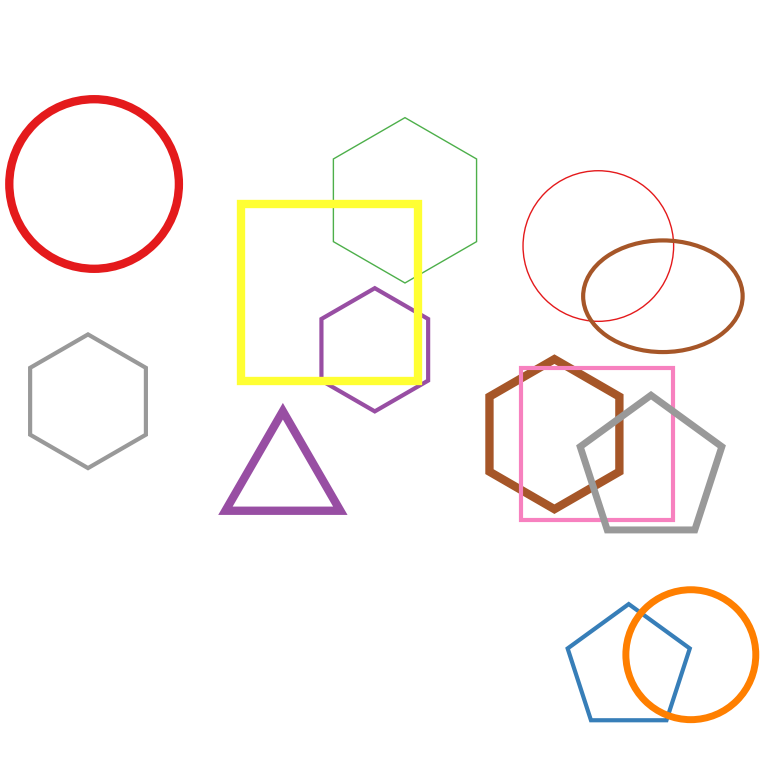[{"shape": "circle", "thickness": 0.5, "radius": 0.49, "center": [0.777, 0.68]}, {"shape": "circle", "thickness": 3, "radius": 0.55, "center": [0.122, 0.761]}, {"shape": "pentagon", "thickness": 1.5, "radius": 0.42, "center": [0.817, 0.132]}, {"shape": "hexagon", "thickness": 0.5, "radius": 0.54, "center": [0.526, 0.74]}, {"shape": "hexagon", "thickness": 1.5, "radius": 0.4, "center": [0.487, 0.546]}, {"shape": "triangle", "thickness": 3, "radius": 0.43, "center": [0.367, 0.38]}, {"shape": "circle", "thickness": 2.5, "radius": 0.42, "center": [0.897, 0.15]}, {"shape": "square", "thickness": 3, "radius": 0.57, "center": [0.428, 0.62]}, {"shape": "hexagon", "thickness": 3, "radius": 0.49, "center": [0.72, 0.436]}, {"shape": "oval", "thickness": 1.5, "radius": 0.52, "center": [0.861, 0.615]}, {"shape": "square", "thickness": 1.5, "radius": 0.49, "center": [0.775, 0.424]}, {"shape": "hexagon", "thickness": 1.5, "radius": 0.43, "center": [0.114, 0.479]}, {"shape": "pentagon", "thickness": 2.5, "radius": 0.48, "center": [0.845, 0.39]}]